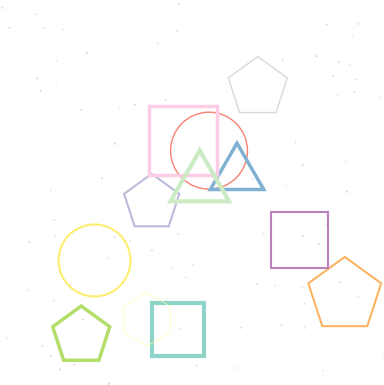[{"shape": "square", "thickness": 3, "radius": 0.34, "center": [0.463, 0.144]}, {"shape": "hexagon", "thickness": 0.5, "radius": 0.35, "center": [0.382, 0.171]}, {"shape": "pentagon", "thickness": 1.5, "radius": 0.38, "center": [0.394, 0.473]}, {"shape": "circle", "thickness": 1, "radius": 0.5, "center": [0.543, 0.609]}, {"shape": "triangle", "thickness": 2.5, "radius": 0.4, "center": [0.616, 0.548]}, {"shape": "pentagon", "thickness": 1.5, "radius": 0.5, "center": [0.896, 0.233]}, {"shape": "pentagon", "thickness": 2.5, "radius": 0.39, "center": [0.211, 0.127]}, {"shape": "square", "thickness": 2.5, "radius": 0.45, "center": [0.476, 0.635]}, {"shape": "pentagon", "thickness": 1, "radius": 0.4, "center": [0.67, 0.773]}, {"shape": "square", "thickness": 1.5, "radius": 0.37, "center": [0.778, 0.376]}, {"shape": "triangle", "thickness": 3, "radius": 0.44, "center": [0.519, 0.521]}, {"shape": "circle", "thickness": 1.5, "radius": 0.47, "center": [0.246, 0.324]}]